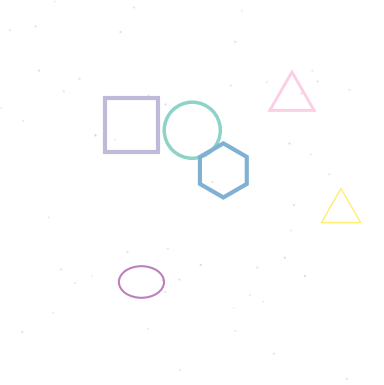[{"shape": "circle", "thickness": 2.5, "radius": 0.36, "center": [0.499, 0.662]}, {"shape": "square", "thickness": 3, "radius": 0.35, "center": [0.341, 0.676]}, {"shape": "hexagon", "thickness": 3, "radius": 0.35, "center": [0.58, 0.557]}, {"shape": "triangle", "thickness": 2, "radius": 0.33, "center": [0.758, 0.746]}, {"shape": "oval", "thickness": 1.5, "radius": 0.29, "center": [0.367, 0.268]}, {"shape": "triangle", "thickness": 1, "radius": 0.3, "center": [0.886, 0.451]}]